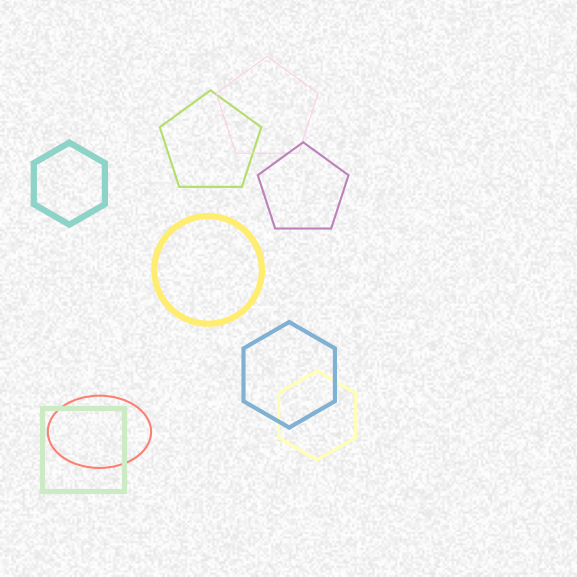[{"shape": "hexagon", "thickness": 3, "radius": 0.36, "center": [0.12, 0.681]}, {"shape": "hexagon", "thickness": 1.5, "radius": 0.39, "center": [0.549, 0.28]}, {"shape": "oval", "thickness": 1, "radius": 0.45, "center": [0.172, 0.251]}, {"shape": "hexagon", "thickness": 2, "radius": 0.46, "center": [0.501, 0.35]}, {"shape": "pentagon", "thickness": 1, "radius": 0.46, "center": [0.365, 0.75]}, {"shape": "pentagon", "thickness": 0.5, "radius": 0.46, "center": [0.463, 0.809]}, {"shape": "pentagon", "thickness": 1, "radius": 0.41, "center": [0.525, 0.67]}, {"shape": "square", "thickness": 2.5, "radius": 0.36, "center": [0.144, 0.221]}, {"shape": "circle", "thickness": 3, "radius": 0.47, "center": [0.36, 0.532]}]